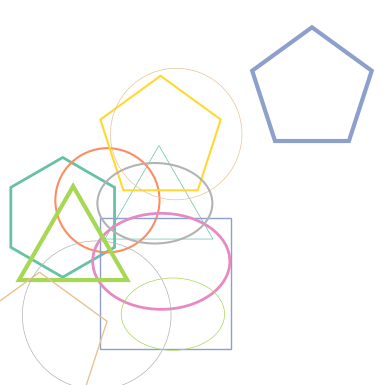[{"shape": "triangle", "thickness": 0.5, "radius": 0.81, "center": [0.413, 0.46]}, {"shape": "hexagon", "thickness": 2, "radius": 0.78, "center": [0.163, 0.435]}, {"shape": "circle", "thickness": 1.5, "radius": 0.68, "center": [0.279, 0.48]}, {"shape": "square", "thickness": 1, "radius": 0.85, "center": [0.43, 0.264]}, {"shape": "pentagon", "thickness": 3, "radius": 0.82, "center": [0.81, 0.766]}, {"shape": "oval", "thickness": 2, "radius": 0.89, "center": [0.419, 0.321]}, {"shape": "oval", "thickness": 0.5, "radius": 0.67, "center": [0.449, 0.184]}, {"shape": "triangle", "thickness": 3, "radius": 0.81, "center": [0.19, 0.354]}, {"shape": "pentagon", "thickness": 1.5, "radius": 0.82, "center": [0.417, 0.639]}, {"shape": "pentagon", "thickness": 1, "radius": 0.92, "center": [0.103, 0.108]}, {"shape": "circle", "thickness": 0.5, "radius": 0.85, "center": [0.458, 0.652]}, {"shape": "oval", "thickness": 1.5, "radius": 0.75, "center": [0.402, 0.472]}, {"shape": "circle", "thickness": 0.5, "radius": 0.97, "center": [0.251, 0.181]}]